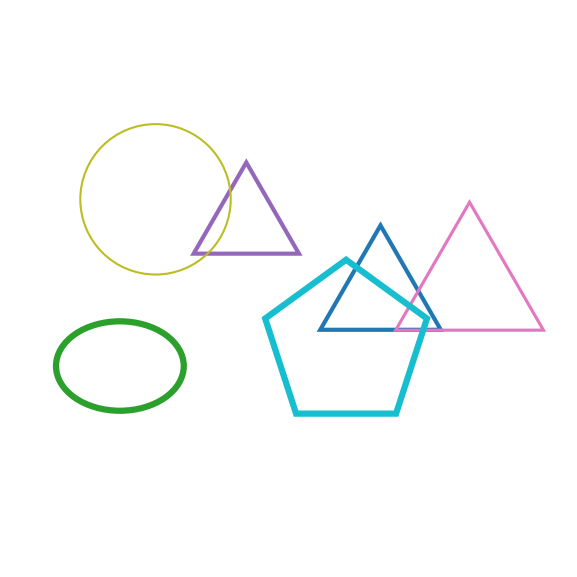[{"shape": "triangle", "thickness": 2, "radius": 0.6, "center": [0.659, 0.488]}, {"shape": "oval", "thickness": 3, "radius": 0.55, "center": [0.208, 0.365]}, {"shape": "triangle", "thickness": 2, "radius": 0.53, "center": [0.426, 0.613]}, {"shape": "triangle", "thickness": 1.5, "radius": 0.74, "center": [0.813, 0.501]}, {"shape": "circle", "thickness": 1, "radius": 0.65, "center": [0.269, 0.654]}, {"shape": "pentagon", "thickness": 3, "radius": 0.74, "center": [0.599, 0.402]}]